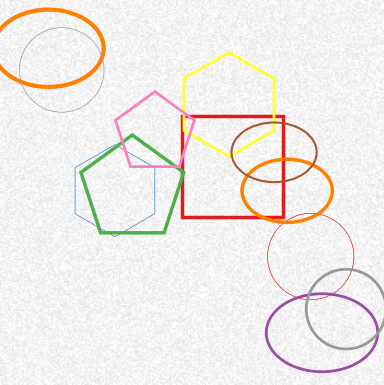[{"shape": "square", "thickness": 2.5, "radius": 0.66, "center": [0.604, 0.568]}, {"shape": "circle", "thickness": 0.5, "radius": 0.56, "center": [0.807, 0.334]}, {"shape": "hexagon", "thickness": 0.5, "radius": 0.6, "center": [0.299, 0.505]}, {"shape": "pentagon", "thickness": 2.5, "radius": 0.7, "center": [0.344, 0.509]}, {"shape": "oval", "thickness": 2, "radius": 0.72, "center": [0.836, 0.136]}, {"shape": "oval", "thickness": 3, "radius": 0.72, "center": [0.126, 0.875]}, {"shape": "oval", "thickness": 2.5, "radius": 0.59, "center": [0.746, 0.504]}, {"shape": "hexagon", "thickness": 2, "radius": 0.67, "center": [0.595, 0.728]}, {"shape": "oval", "thickness": 1.5, "radius": 0.55, "center": [0.712, 0.604]}, {"shape": "pentagon", "thickness": 2, "radius": 0.54, "center": [0.402, 0.654]}, {"shape": "circle", "thickness": 0.5, "radius": 0.55, "center": [0.16, 0.818]}, {"shape": "circle", "thickness": 2, "radius": 0.52, "center": [0.899, 0.197]}]